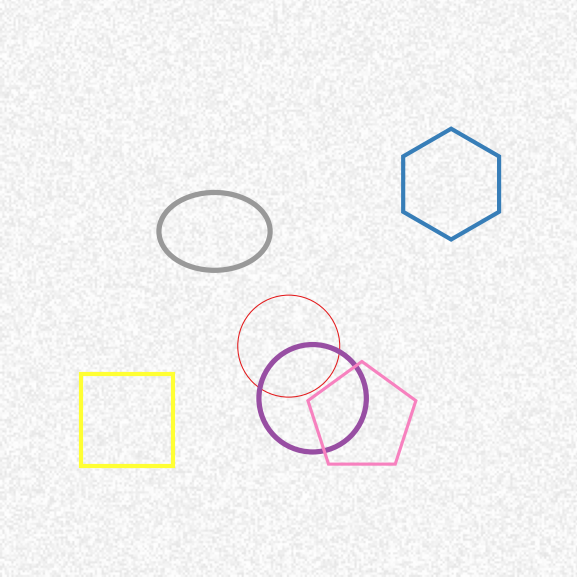[{"shape": "circle", "thickness": 0.5, "radius": 0.44, "center": [0.5, 0.4]}, {"shape": "hexagon", "thickness": 2, "radius": 0.48, "center": [0.781, 0.68]}, {"shape": "circle", "thickness": 2.5, "radius": 0.47, "center": [0.541, 0.31]}, {"shape": "square", "thickness": 2, "radius": 0.4, "center": [0.219, 0.272]}, {"shape": "pentagon", "thickness": 1.5, "radius": 0.49, "center": [0.627, 0.275]}, {"shape": "oval", "thickness": 2.5, "radius": 0.48, "center": [0.371, 0.598]}]